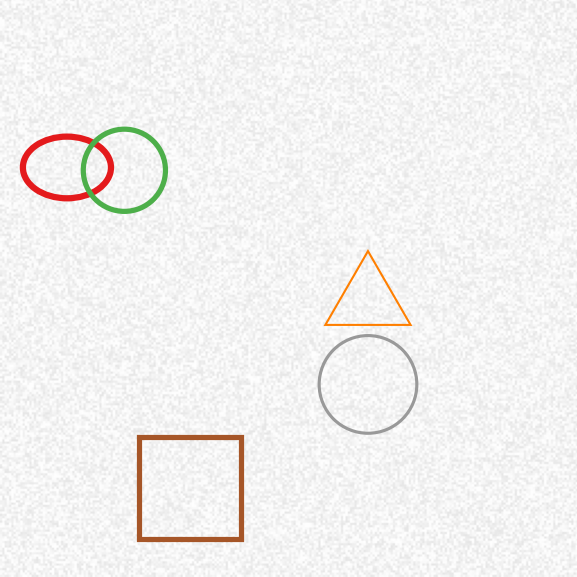[{"shape": "oval", "thickness": 3, "radius": 0.38, "center": [0.116, 0.709]}, {"shape": "circle", "thickness": 2.5, "radius": 0.36, "center": [0.215, 0.704]}, {"shape": "triangle", "thickness": 1, "radius": 0.43, "center": [0.637, 0.479]}, {"shape": "square", "thickness": 2.5, "radius": 0.44, "center": [0.328, 0.155]}, {"shape": "circle", "thickness": 1.5, "radius": 0.42, "center": [0.637, 0.333]}]